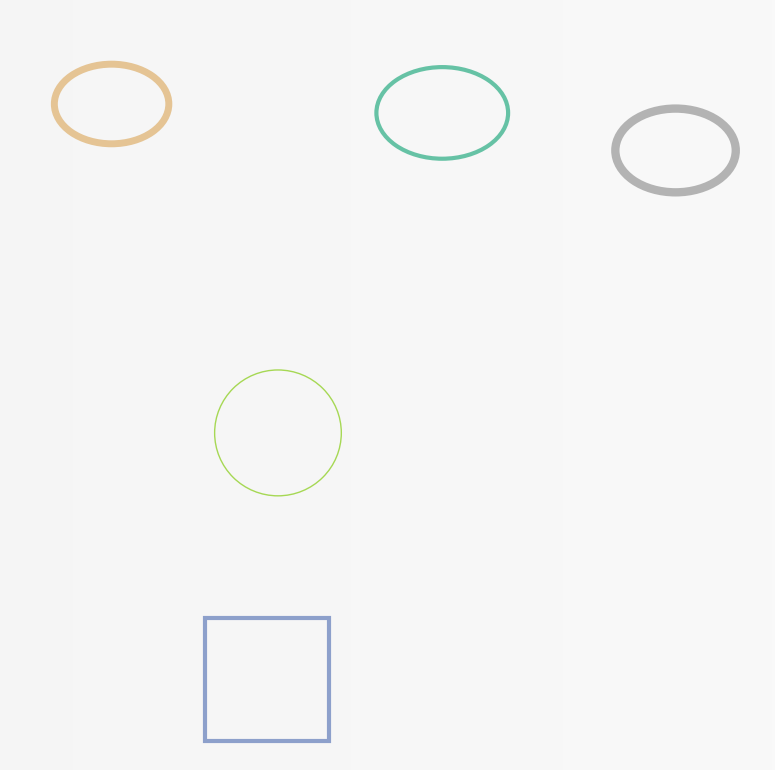[{"shape": "oval", "thickness": 1.5, "radius": 0.42, "center": [0.571, 0.853]}, {"shape": "square", "thickness": 1.5, "radius": 0.4, "center": [0.344, 0.117]}, {"shape": "circle", "thickness": 0.5, "radius": 0.41, "center": [0.359, 0.438]}, {"shape": "oval", "thickness": 2.5, "radius": 0.37, "center": [0.144, 0.865]}, {"shape": "oval", "thickness": 3, "radius": 0.39, "center": [0.872, 0.805]}]